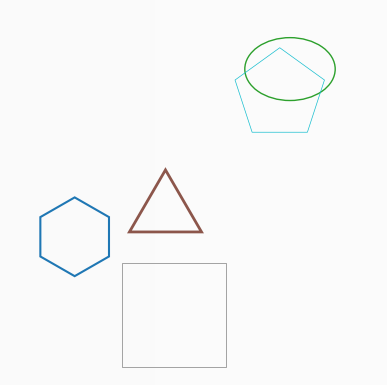[{"shape": "hexagon", "thickness": 1.5, "radius": 0.51, "center": [0.193, 0.385]}, {"shape": "oval", "thickness": 1, "radius": 0.58, "center": [0.748, 0.821]}, {"shape": "triangle", "thickness": 2, "radius": 0.54, "center": [0.427, 0.451]}, {"shape": "square", "thickness": 0.5, "radius": 0.67, "center": [0.449, 0.182]}, {"shape": "pentagon", "thickness": 0.5, "radius": 0.61, "center": [0.722, 0.755]}]